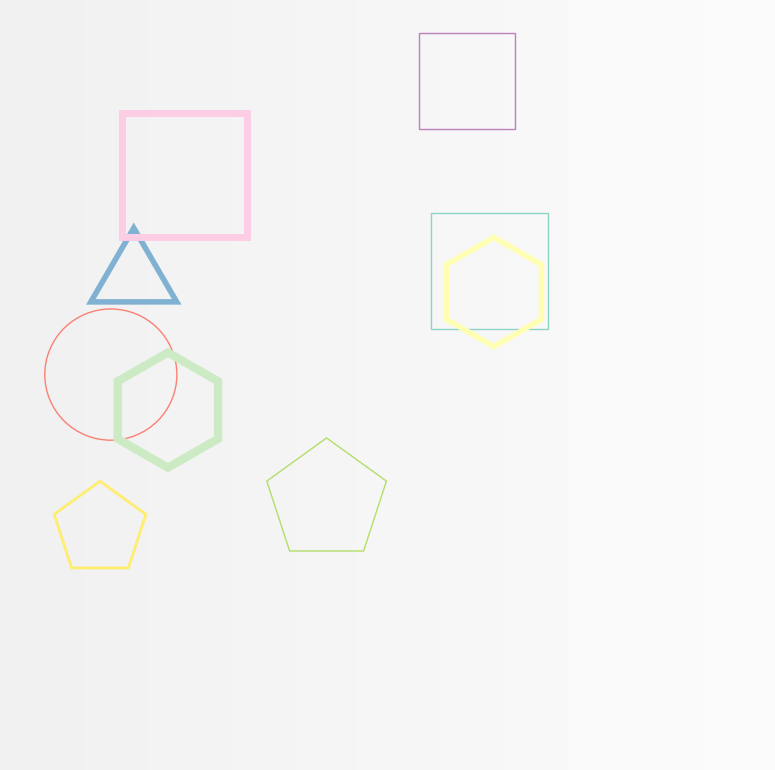[{"shape": "square", "thickness": 0.5, "radius": 0.38, "center": [0.631, 0.648]}, {"shape": "hexagon", "thickness": 2, "radius": 0.35, "center": [0.637, 0.621]}, {"shape": "circle", "thickness": 0.5, "radius": 0.43, "center": [0.143, 0.514]}, {"shape": "triangle", "thickness": 2, "radius": 0.32, "center": [0.173, 0.64]}, {"shape": "pentagon", "thickness": 0.5, "radius": 0.41, "center": [0.421, 0.35]}, {"shape": "square", "thickness": 2.5, "radius": 0.4, "center": [0.238, 0.773]}, {"shape": "square", "thickness": 0.5, "radius": 0.31, "center": [0.602, 0.894]}, {"shape": "hexagon", "thickness": 3, "radius": 0.37, "center": [0.217, 0.467]}, {"shape": "pentagon", "thickness": 1, "radius": 0.31, "center": [0.129, 0.313]}]